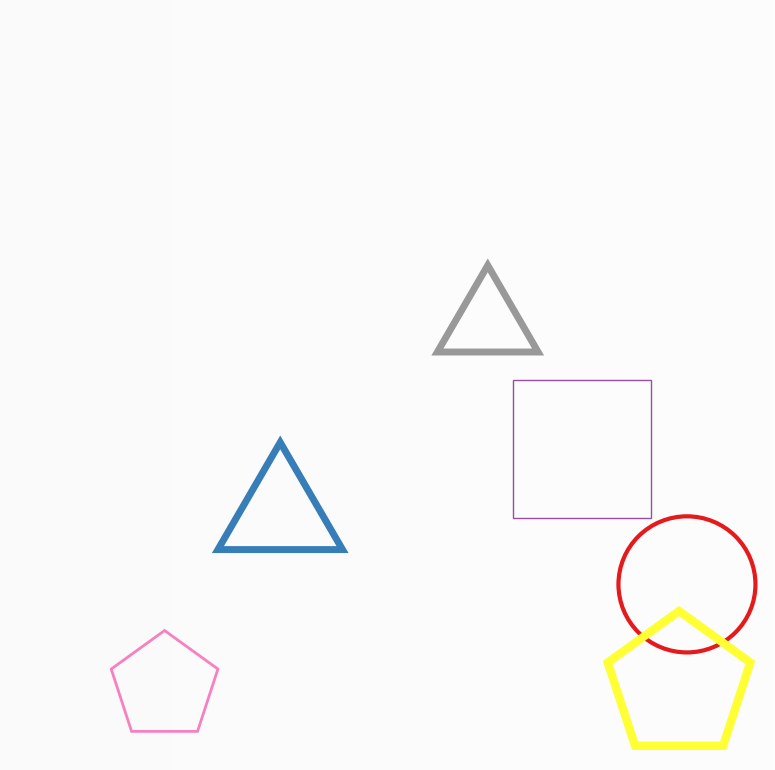[{"shape": "circle", "thickness": 1.5, "radius": 0.44, "center": [0.886, 0.241]}, {"shape": "triangle", "thickness": 2.5, "radius": 0.46, "center": [0.362, 0.333]}, {"shape": "square", "thickness": 0.5, "radius": 0.45, "center": [0.751, 0.416]}, {"shape": "pentagon", "thickness": 3, "radius": 0.48, "center": [0.876, 0.11]}, {"shape": "pentagon", "thickness": 1, "radius": 0.36, "center": [0.212, 0.109]}, {"shape": "triangle", "thickness": 2.5, "radius": 0.38, "center": [0.629, 0.58]}]